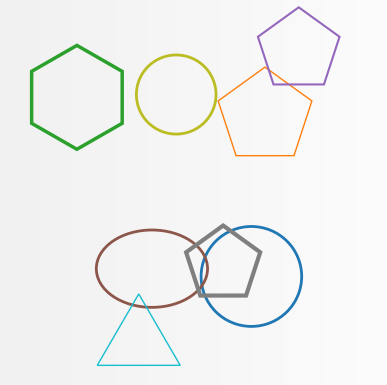[{"shape": "circle", "thickness": 2, "radius": 0.65, "center": [0.649, 0.282]}, {"shape": "pentagon", "thickness": 1, "radius": 0.64, "center": [0.684, 0.699]}, {"shape": "hexagon", "thickness": 2.5, "radius": 0.67, "center": [0.198, 0.747]}, {"shape": "pentagon", "thickness": 1.5, "radius": 0.55, "center": [0.771, 0.87]}, {"shape": "oval", "thickness": 2, "radius": 0.72, "center": [0.392, 0.302]}, {"shape": "pentagon", "thickness": 3, "radius": 0.5, "center": [0.576, 0.314]}, {"shape": "circle", "thickness": 2, "radius": 0.51, "center": [0.455, 0.754]}, {"shape": "triangle", "thickness": 1, "radius": 0.62, "center": [0.358, 0.113]}]